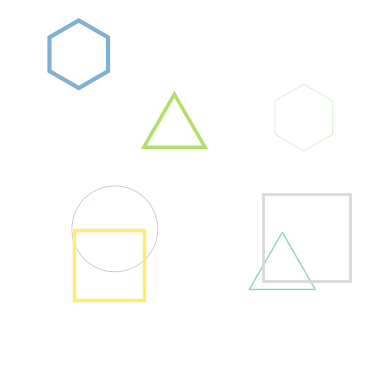[{"shape": "triangle", "thickness": 1, "radius": 0.49, "center": [0.733, 0.298]}, {"shape": "circle", "thickness": 0.5, "radius": 0.56, "center": [0.298, 0.406]}, {"shape": "hexagon", "thickness": 3, "radius": 0.44, "center": [0.205, 0.859]}, {"shape": "triangle", "thickness": 2.5, "radius": 0.46, "center": [0.453, 0.663]}, {"shape": "square", "thickness": 2, "radius": 0.57, "center": [0.795, 0.383]}, {"shape": "hexagon", "thickness": 0.5, "radius": 0.43, "center": [0.789, 0.695]}, {"shape": "square", "thickness": 2.5, "radius": 0.45, "center": [0.282, 0.312]}]